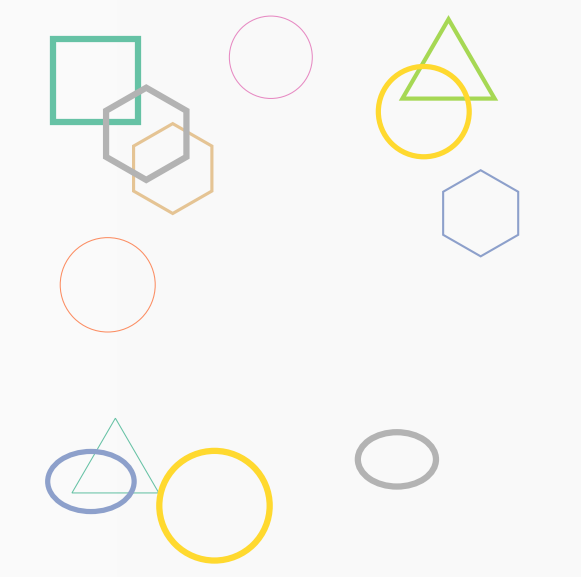[{"shape": "square", "thickness": 3, "radius": 0.36, "center": [0.164, 0.86]}, {"shape": "triangle", "thickness": 0.5, "radius": 0.43, "center": [0.199, 0.189]}, {"shape": "circle", "thickness": 0.5, "radius": 0.41, "center": [0.185, 0.506]}, {"shape": "oval", "thickness": 2.5, "radius": 0.37, "center": [0.156, 0.165]}, {"shape": "hexagon", "thickness": 1, "radius": 0.37, "center": [0.827, 0.63]}, {"shape": "circle", "thickness": 0.5, "radius": 0.36, "center": [0.466, 0.9]}, {"shape": "triangle", "thickness": 2, "radius": 0.46, "center": [0.772, 0.874]}, {"shape": "circle", "thickness": 3, "radius": 0.47, "center": [0.369, 0.123]}, {"shape": "circle", "thickness": 2.5, "radius": 0.39, "center": [0.729, 0.806]}, {"shape": "hexagon", "thickness": 1.5, "radius": 0.39, "center": [0.297, 0.707]}, {"shape": "hexagon", "thickness": 3, "radius": 0.4, "center": [0.252, 0.767]}, {"shape": "oval", "thickness": 3, "radius": 0.34, "center": [0.683, 0.204]}]